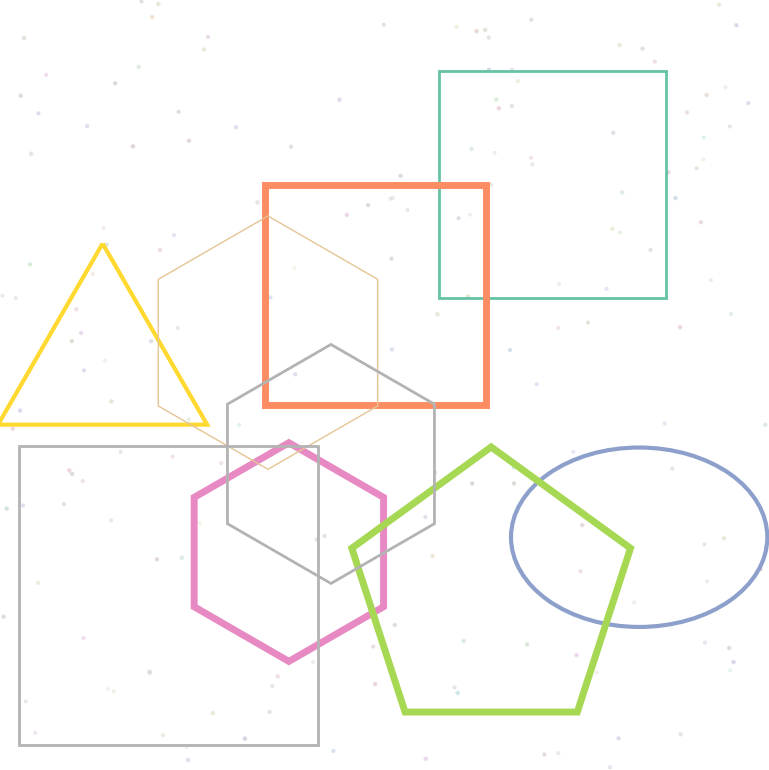[{"shape": "square", "thickness": 1, "radius": 0.74, "center": [0.718, 0.761]}, {"shape": "square", "thickness": 2.5, "radius": 0.72, "center": [0.488, 0.617]}, {"shape": "oval", "thickness": 1.5, "radius": 0.83, "center": [0.83, 0.302]}, {"shape": "hexagon", "thickness": 2.5, "radius": 0.71, "center": [0.375, 0.283]}, {"shape": "pentagon", "thickness": 2.5, "radius": 0.95, "center": [0.638, 0.229]}, {"shape": "triangle", "thickness": 1.5, "radius": 0.78, "center": [0.133, 0.527]}, {"shape": "hexagon", "thickness": 0.5, "radius": 0.82, "center": [0.348, 0.555]}, {"shape": "hexagon", "thickness": 1, "radius": 0.78, "center": [0.43, 0.397]}, {"shape": "square", "thickness": 1, "radius": 0.97, "center": [0.219, 0.227]}]